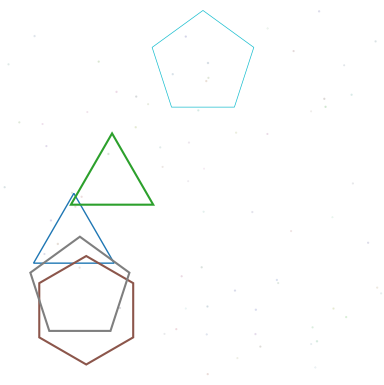[{"shape": "triangle", "thickness": 1, "radius": 0.6, "center": [0.192, 0.377]}, {"shape": "triangle", "thickness": 1.5, "radius": 0.62, "center": [0.291, 0.53]}, {"shape": "hexagon", "thickness": 1.5, "radius": 0.7, "center": [0.224, 0.194]}, {"shape": "pentagon", "thickness": 1.5, "radius": 0.68, "center": [0.207, 0.25]}, {"shape": "pentagon", "thickness": 0.5, "radius": 0.69, "center": [0.527, 0.834]}]